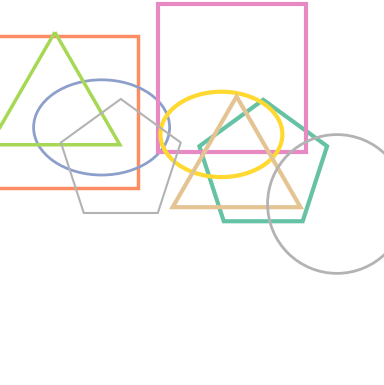[{"shape": "pentagon", "thickness": 3, "radius": 0.87, "center": [0.684, 0.566]}, {"shape": "square", "thickness": 2.5, "radius": 0.99, "center": [0.161, 0.709]}, {"shape": "oval", "thickness": 2, "radius": 0.88, "center": [0.264, 0.669]}, {"shape": "square", "thickness": 3, "radius": 0.96, "center": [0.603, 0.797]}, {"shape": "triangle", "thickness": 2.5, "radius": 0.97, "center": [0.142, 0.721]}, {"shape": "oval", "thickness": 3, "radius": 0.79, "center": [0.575, 0.651]}, {"shape": "triangle", "thickness": 3, "radius": 0.96, "center": [0.614, 0.558]}, {"shape": "circle", "thickness": 2, "radius": 0.9, "center": [0.875, 0.47]}, {"shape": "pentagon", "thickness": 1.5, "radius": 0.82, "center": [0.314, 0.579]}]